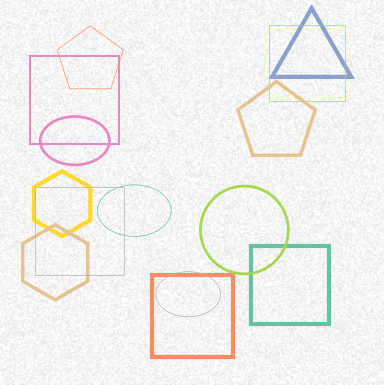[{"shape": "square", "thickness": 3, "radius": 0.51, "center": [0.754, 0.26]}, {"shape": "oval", "thickness": 0.5, "radius": 0.48, "center": [0.349, 0.453]}, {"shape": "square", "thickness": 3, "radius": 0.53, "center": [0.5, 0.179]}, {"shape": "pentagon", "thickness": 0.5, "radius": 0.45, "center": [0.234, 0.843]}, {"shape": "triangle", "thickness": 3, "radius": 0.59, "center": [0.81, 0.86]}, {"shape": "square", "thickness": 1.5, "radius": 0.57, "center": [0.193, 0.74]}, {"shape": "oval", "thickness": 2, "radius": 0.45, "center": [0.194, 0.635]}, {"shape": "circle", "thickness": 2, "radius": 0.57, "center": [0.635, 0.403]}, {"shape": "square", "thickness": 0.5, "radius": 0.49, "center": [0.797, 0.837]}, {"shape": "hexagon", "thickness": 3, "radius": 0.42, "center": [0.161, 0.471]}, {"shape": "hexagon", "thickness": 2.5, "radius": 0.49, "center": [0.143, 0.319]}, {"shape": "pentagon", "thickness": 2.5, "radius": 0.53, "center": [0.718, 0.682]}, {"shape": "oval", "thickness": 0.5, "radius": 0.42, "center": [0.489, 0.236]}, {"shape": "square", "thickness": 0.5, "radius": 0.58, "center": [0.207, 0.4]}]